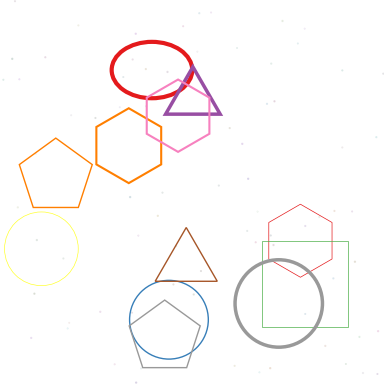[{"shape": "oval", "thickness": 3, "radius": 0.52, "center": [0.395, 0.818]}, {"shape": "hexagon", "thickness": 0.5, "radius": 0.47, "center": [0.78, 0.375]}, {"shape": "circle", "thickness": 1, "radius": 0.51, "center": [0.439, 0.17]}, {"shape": "square", "thickness": 0.5, "radius": 0.56, "center": [0.792, 0.262]}, {"shape": "triangle", "thickness": 2.5, "radius": 0.41, "center": [0.501, 0.744]}, {"shape": "hexagon", "thickness": 1.5, "radius": 0.49, "center": [0.334, 0.622]}, {"shape": "pentagon", "thickness": 1, "radius": 0.5, "center": [0.145, 0.542]}, {"shape": "circle", "thickness": 0.5, "radius": 0.48, "center": [0.108, 0.354]}, {"shape": "triangle", "thickness": 1, "radius": 0.47, "center": [0.484, 0.316]}, {"shape": "hexagon", "thickness": 1.5, "radius": 0.47, "center": [0.463, 0.699]}, {"shape": "pentagon", "thickness": 1, "radius": 0.48, "center": [0.428, 0.124]}, {"shape": "circle", "thickness": 2.5, "radius": 0.57, "center": [0.724, 0.212]}]